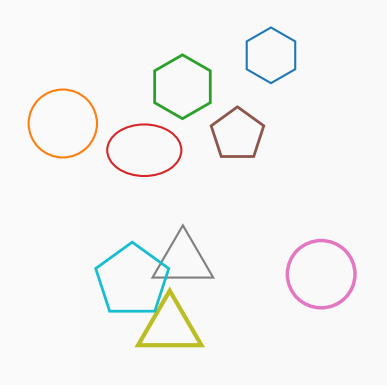[{"shape": "hexagon", "thickness": 1.5, "radius": 0.36, "center": [0.699, 0.856]}, {"shape": "circle", "thickness": 1.5, "radius": 0.44, "center": [0.162, 0.679]}, {"shape": "hexagon", "thickness": 2, "radius": 0.41, "center": [0.471, 0.775]}, {"shape": "oval", "thickness": 1.5, "radius": 0.48, "center": [0.372, 0.61]}, {"shape": "pentagon", "thickness": 2, "radius": 0.36, "center": [0.613, 0.651]}, {"shape": "circle", "thickness": 2.5, "radius": 0.44, "center": [0.829, 0.288]}, {"shape": "triangle", "thickness": 1.5, "radius": 0.45, "center": [0.472, 0.324]}, {"shape": "triangle", "thickness": 3, "radius": 0.47, "center": [0.438, 0.151]}, {"shape": "pentagon", "thickness": 2, "radius": 0.5, "center": [0.341, 0.272]}]